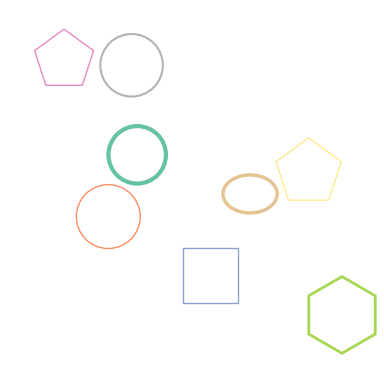[{"shape": "circle", "thickness": 3, "radius": 0.37, "center": [0.356, 0.598]}, {"shape": "circle", "thickness": 1, "radius": 0.41, "center": [0.281, 0.437]}, {"shape": "square", "thickness": 1, "radius": 0.36, "center": [0.547, 0.285]}, {"shape": "pentagon", "thickness": 1, "radius": 0.4, "center": [0.166, 0.844]}, {"shape": "hexagon", "thickness": 2, "radius": 0.5, "center": [0.888, 0.182]}, {"shape": "pentagon", "thickness": 0.5, "radius": 0.45, "center": [0.802, 0.553]}, {"shape": "oval", "thickness": 2.5, "radius": 0.35, "center": [0.65, 0.496]}, {"shape": "circle", "thickness": 1.5, "radius": 0.41, "center": [0.342, 0.83]}]